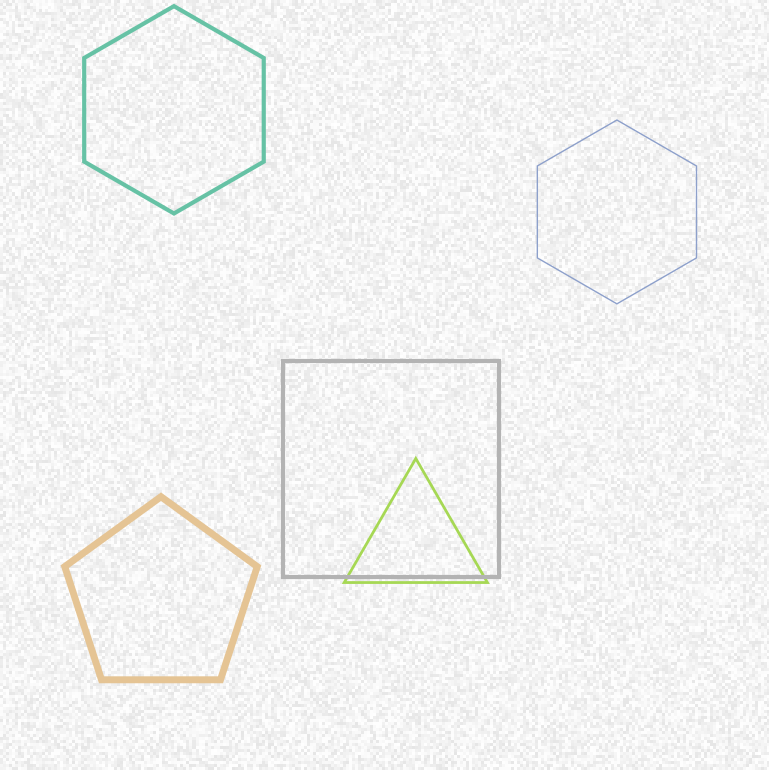[{"shape": "hexagon", "thickness": 1.5, "radius": 0.67, "center": [0.226, 0.857]}, {"shape": "hexagon", "thickness": 0.5, "radius": 0.6, "center": [0.801, 0.725]}, {"shape": "triangle", "thickness": 1, "radius": 0.54, "center": [0.54, 0.297]}, {"shape": "pentagon", "thickness": 2.5, "radius": 0.66, "center": [0.209, 0.224]}, {"shape": "square", "thickness": 1.5, "radius": 0.7, "center": [0.507, 0.391]}]